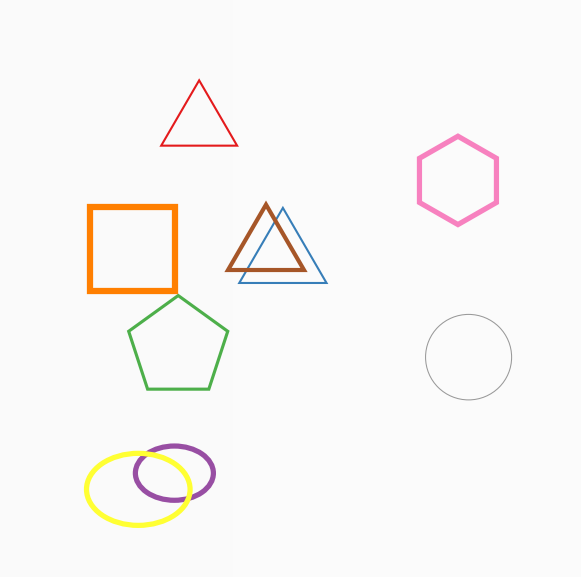[{"shape": "triangle", "thickness": 1, "radius": 0.38, "center": [0.343, 0.785]}, {"shape": "triangle", "thickness": 1, "radius": 0.43, "center": [0.487, 0.552]}, {"shape": "pentagon", "thickness": 1.5, "radius": 0.45, "center": [0.307, 0.398]}, {"shape": "oval", "thickness": 2.5, "radius": 0.34, "center": [0.3, 0.18]}, {"shape": "square", "thickness": 3, "radius": 0.36, "center": [0.228, 0.568]}, {"shape": "oval", "thickness": 2.5, "radius": 0.45, "center": [0.238, 0.152]}, {"shape": "triangle", "thickness": 2, "radius": 0.38, "center": [0.458, 0.569]}, {"shape": "hexagon", "thickness": 2.5, "radius": 0.38, "center": [0.788, 0.687]}, {"shape": "circle", "thickness": 0.5, "radius": 0.37, "center": [0.806, 0.381]}]